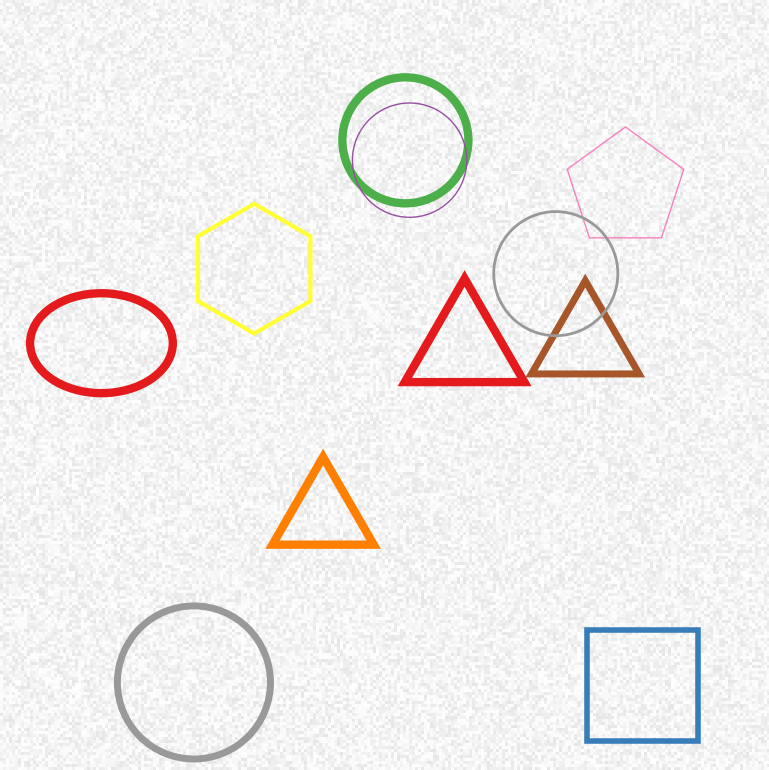[{"shape": "triangle", "thickness": 3, "radius": 0.45, "center": [0.603, 0.549]}, {"shape": "oval", "thickness": 3, "radius": 0.46, "center": [0.132, 0.554]}, {"shape": "square", "thickness": 2, "radius": 0.36, "center": [0.834, 0.109]}, {"shape": "circle", "thickness": 3, "radius": 0.41, "center": [0.526, 0.818]}, {"shape": "circle", "thickness": 0.5, "radius": 0.37, "center": [0.532, 0.792]}, {"shape": "triangle", "thickness": 3, "radius": 0.38, "center": [0.42, 0.331]}, {"shape": "hexagon", "thickness": 1.5, "radius": 0.42, "center": [0.33, 0.651]}, {"shape": "triangle", "thickness": 2.5, "radius": 0.4, "center": [0.76, 0.555]}, {"shape": "pentagon", "thickness": 0.5, "radius": 0.4, "center": [0.812, 0.756]}, {"shape": "circle", "thickness": 1, "radius": 0.4, "center": [0.722, 0.645]}, {"shape": "circle", "thickness": 2.5, "radius": 0.5, "center": [0.252, 0.114]}]